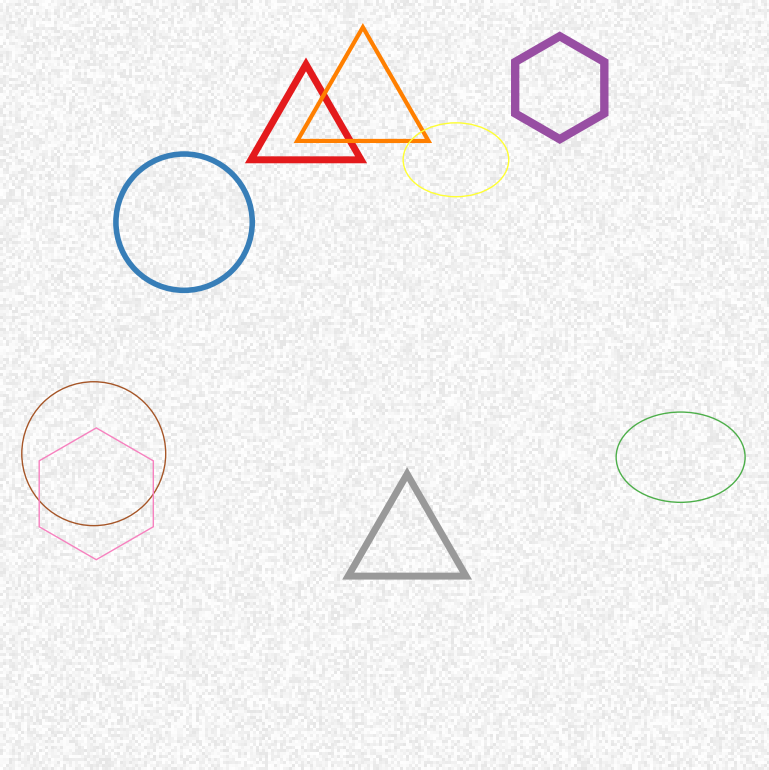[{"shape": "triangle", "thickness": 2.5, "radius": 0.41, "center": [0.397, 0.834]}, {"shape": "circle", "thickness": 2, "radius": 0.44, "center": [0.239, 0.711]}, {"shape": "oval", "thickness": 0.5, "radius": 0.42, "center": [0.884, 0.406]}, {"shape": "hexagon", "thickness": 3, "radius": 0.33, "center": [0.727, 0.886]}, {"shape": "triangle", "thickness": 1.5, "radius": 0.49, "center": [0.471, 0.866]}, {"shape": "oval", "thickness": 0.5, "radius": 0.34, "center": [0.592, 0.793]}, {"shape": "circle", "thickness": 0.5, "radius": 0.47, "center": [0.122, 0.411]}, {"shape": "hexagon", "thickness": 0.5, "radius": 0.43, "center": [0.125, 0.359]}, {"shape": "triangle", "thickness": 2.5, "radius": 0.44, "center": [0.529, 0.296]}]